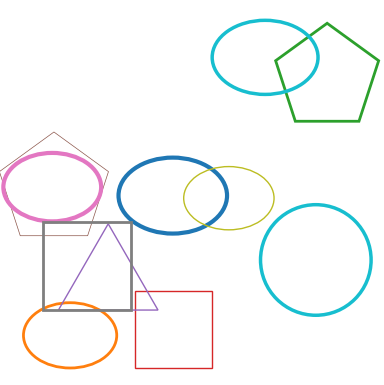[{"shape": "oval", "thickness": 3, "radius": 0.7, "center": [0.449, 0.492]}, {"shape": "oval", "thickness": 2, "radius": 0.61, "center": [0.182, 0.129]}, {"shape": "pentagon", "thickness": 2, "radius": 0.7, "center": [0.85, 0.799]}, {"shape": "square", "thickness": 1, "radius": 0.5, "center": [0.451, 0.144]}, {"shape": "triangle", "thickness": 1, "radius": 0.75, "center": [0.281, 0.269]}, {"shape": "pentagon", "thickness": 0.5, "radius": 0.74, "center": [0.14, 0.508]}, {"shape": "oval", "thickness": 3, "radius": 0.64, "center": [0.136, 0.514]}, {"shape": "square", "thickness": 2, "radius": 0.57, "center": [0.226, 0.309]}, {"shape": "oval", "thickness": 1, "radius": 0.59, "center": [0.594, 0.485]}, {"shape": "circle", "thickness": 2.5, "radius": 0.72, "center": [0.82, 0.325]}, {"shape": "oval", "thickness": 2.5, "radius": 0.69, "center": [0.689, 0.851]}]